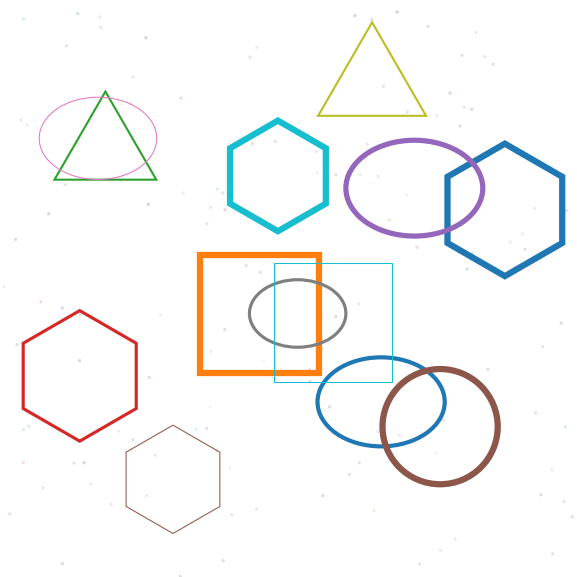[{"shape": "oval", "thickness": 2, "radius": 0.55, "center": [0.66, 0.303]}, {"shape": "hexagon", "thickness": 3, "radius": 0.57, "center": [0.874, 0.636]}, {"shape": "square", "thickness": 3, "radius": 0.51, "center": [0.449, 0.456]}, {"shape": "triangle", "thickness": 1, "radius": 0.51, "center": [0.183, 0.739]}, {"shape": "hexagon", "thickness": 1.5, "radius": 0.57, "center": [0.138, 0.348]}, {"shape": "oval", "thickness": 2.5, "radius": 0.59, "center": [0.717, 0.673]}, {"shape": "circle", "thickness": 3, "radius": 0.5, "center": [0.762, 0.26]}, {"shape": "hexagon", "thickness": 0.5, "radius": 0.47, "center": [0.3, 0.169]}, {"shape": "oval", "thickness": 0.5, "radius": 0.51, "center": [0.17, 0.76]}, {"shape": "oval", "thickness": 1.5, "radius": 0.42, "center": [0.515, 0.456]}, {"shape": "triangle", "thickness": 1, "radius": 0.54, "center": [0.644, 0.853]}, {"shape": "hexagon", "thickness": 3, "radius": 0.48, "center": [0.481, 0.695]}, {"shape": "square", "thickness": 0.5, "radius": 0.51, "center": [0.577, 0.441]}]